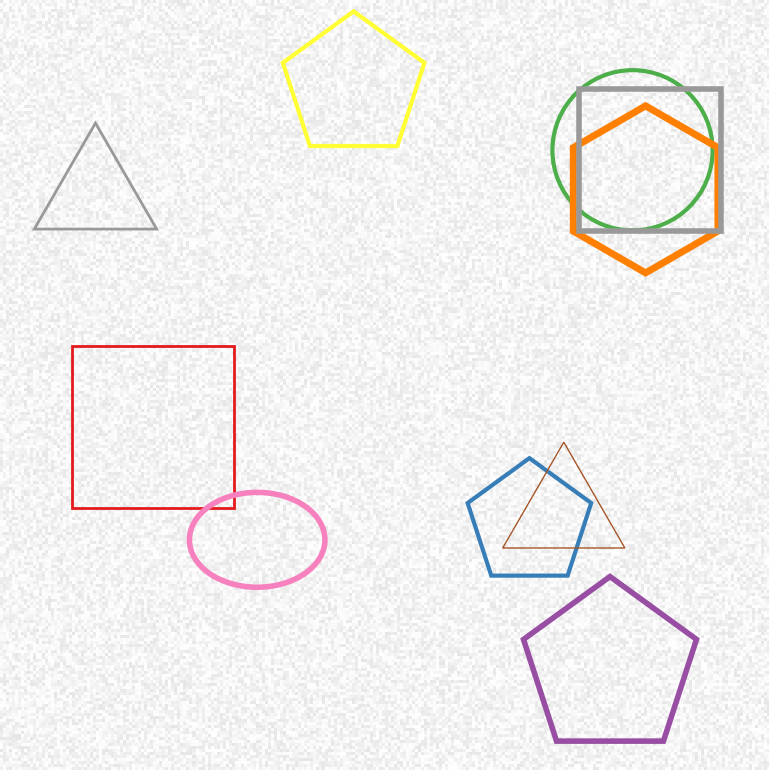[{"shape": "square", "thickness": 1, "radius": 0.53, "center": [0.198, 0.446]}, {"shape": "pentagon", "thickness": 1.5, "radius": 0.42, "center": [0.688, 0.321]}, {"shape": "circle", "thickness": 1.5, "radius": 0.52, "center": [0.821, 0.805]}, {"shape": "pentagon", "thickness": 2, "radius": 0.59, "center": [0.792, 0.133]}, {"shape": "hexagon", "thickness": 2.5, "radius": 0.54, "center": [0.838, 0.754]}, {"shape": "pentagon", "thickness": 1.5, "radius": 0.48, "center": [0.459, 0.889]}, {"shape": "triangle", "thickness": 0.5, "radius": 0.46, "center": [0.732, 0.334]}, {"shape": "oval", "thickness": 2, "radius": 0.44, "center": [0.334, 0.299]}, {"shape": "square", "thickness": 2, "radius": 0.46, "center": [0.844, 0.792]}, {"shape": "triangle", "thickness": 1, "radius": 0.46, "center": [0.124, 0.748]}]